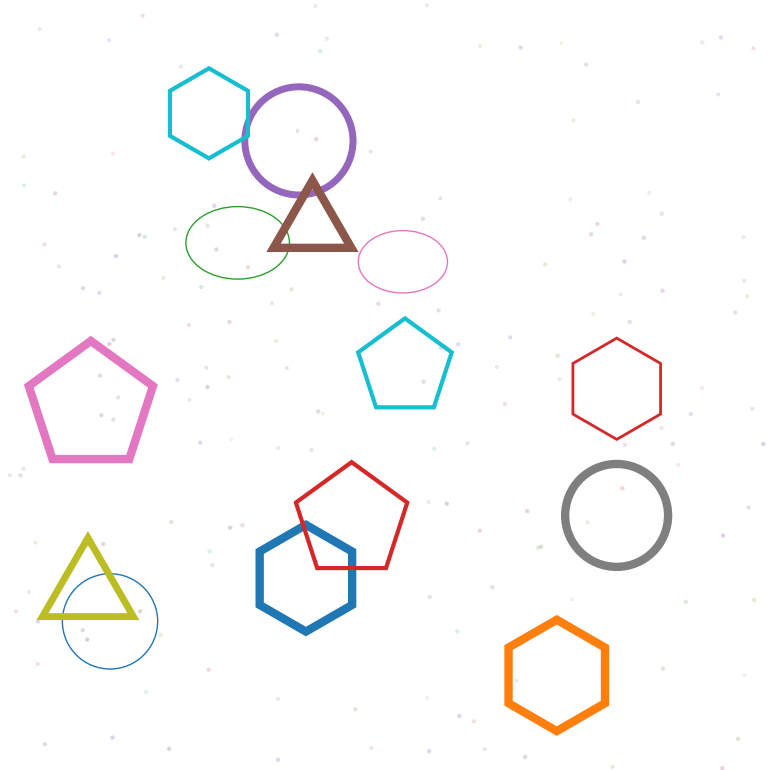[{"shape": "circle", "thickness": 0.5, "radius": 0.31, "center": [0.143, 0.193]}, {"shape": "hexagon", "thickness": 3, "radius": 0.35, "center": [0.397, 0.249]}, {"shape": "hexagon", "thickness": 3, "radius": 0.36, "center": [0.723, 0.123]}, {"shape": "oval", "thickness": 0.5, "radius": 0.34, "center": [0.309, 0.685]}, {"shape": "hexagon", "thickness": 1, "radius": 0.33, "center": [0.801, 0.495]}, {"shape": "pentagon", "thickness": 1.5, "radius": 0.38, "center": [0.457, 0.324]}, {"shape": "circle", "thickness": 2.5, "radius": 0.35, "center": [0.388, 0.817]}, {"shape": "triangle", "thickness": 3, "radius": 0.29, "center": [0.406, 0.707]}, {"shape": "pentagon", "thickness": 3, "radius": 0.42, "center": [0.118, 0.472]}, {"shape": "oval", "thickness": 0.5, "radius": 0.29, "center": [0.523, 0.66]}, {"shape": "circle", "thickness": 3, "radius": 0.33, "center": [0.801, 0.331]}, {"shape": "triangle", "thickness": 2.5, "radius": 0.34, "center": [0.114, 0.233]}, {"shape": "pentagon", "thickness": 1.5, "radius": 0.32, "center": [0.526, 0.523]}, {"shape": "hexagon", "thickness": 1.5, "radius": 0.29, "center": [0.271, 0.853]}]